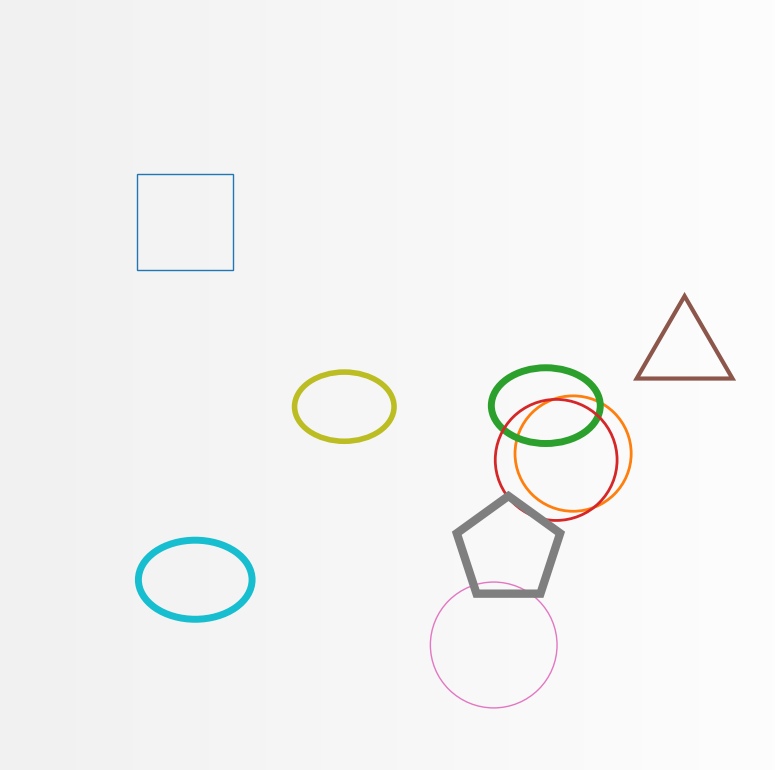[{"shape": "square", "thickness": 0.5, "radius": 0.31, "center": [0.239, 0.711]}, {"shape": "circle", "thickness": 1, "radius": 0.37, "center": [0.739, 0.411]}, {"shape": "oval", "thickness": 2.5, "radius": 0.35, "center": [0.704, 0.473]}, {"shape": "circle", "thickness": 1, "radius": 0.39, "center": [0.718, 0.403]}, {"shape": "triangle", "thickness": 1.5, "radius": 0.36, "center": [0.883, 0.544]}, {"shape": "circle", "thickness": 0.5, "radius": 0.41, "center": [0.637, 0.162]}, {"shape": "pentagon", "thickness": 3, "radius": 0.35, "center": [0.656, 0.286]}, {"shape": "oval", "thickness": 2, "radius": 0.32, "center": [0.444, 0.472]}, {"shape": "oval", "thickness": 2.5, "radius": 0.37, "center": [0.252, 0.247]}]